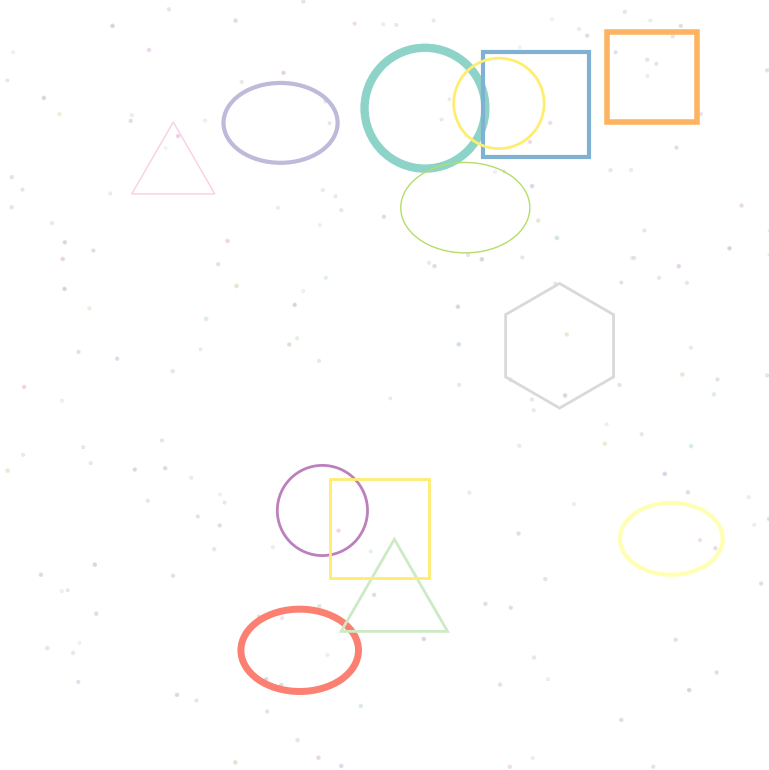[{"shape": "circle", "thickness": 3, "radius": 0.39, "center": [0.552, 0.86]}, {"shape": "oval", "thickness": 1.5, "radius": 0.33, "center": [0.872, 0.3]}, {"shape": "oval", "thickness": 1.5, "radius": 0.37, "center": [0.364, 0.84]}, {"shape": "oval", "thickness": 2.5, "radius": 0.38, "center": [0.389, 0.155]}, {"shape": "square", "thickness": 1.5, "radius": 0.34, "center": [0.696, 0.864]}, {"shape": "square", "thickness": 2, "radius": 0.29, "center": [0.847, 0.9]}, {"shape": "oval", "thickness": 0.5, "radius": 0.42, "center": [0.604, 0.73]}, {"shape": "triangle", "thickness": 0.5, "radius": 0.31, "center": [0.225, 0.779]}, {"shape": "hexagon", "thickness": 1, "radius": 0.4, "center": [0.727, 0.551]}, {"shape": "circle", "thickness": 1, "radius": 0.29, "center": [0.419, 0.337]}, {"shape": "triangle", "thickness": 1, "radius": 0.4, "center": [0.512, 0.22]}, {"shape": "square", "thickness": 1, "radius": 0.32, "center": [0.492, 0.314]}, {"shape": "circle", "thickness": 1, "radius": 0.29, "center": [0.648, 0.866]}]